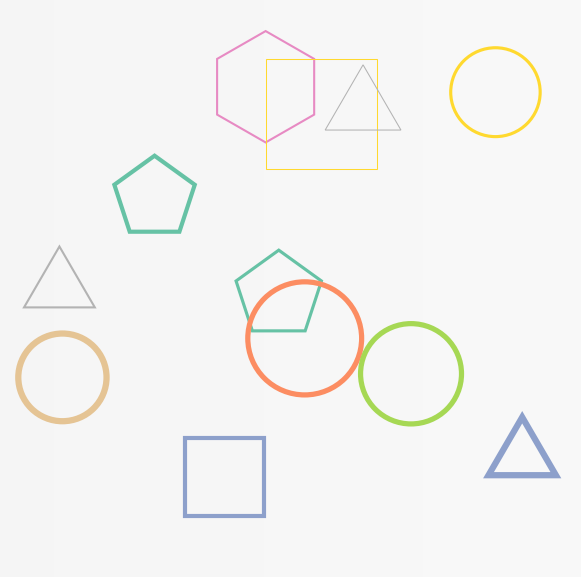[{"shape": "pentagon", "thickness": 1.5, "radius": 0.39, "center": [0.48, 0.489]}, {"shape": "pentagon", "thickness": 2, "radius": 0.36, "center": [0.266, 0.657]}, {"shape": "circle", "thickness": 2.5, "radius": 0.49, "center": [0.524, 0.413]}, {"shape": "triangle", "thickness": 3, "radius": 0.33, "center": [0.898, 0.21]}, {"shape": "square", "thickness": 2, "radius": 0.34, "center": [0.386, 0.173]}, {"shape": "hexagon", "thickness": 1, "radius": 0.48, "center": [0.457, 0.849]}, {"shape": "circle", "thickness": 2.5, "radius": 0.43, "center": [0.707, 0.352]}, {"shape": "circle", "thickness": 1.5, "radius": 0.38, "center": [0.852, 0.84]}, {"shape": "square", "thickness": 0.5, "radius": 0.48, "center": [0.553, 0.802]}, {"shape": "circle", "thickness": 3, "radius": 0.38, "center": [0.107, 0.346]}, {"shape": "triangle", "thickness": 1, "radius": 0.35, "center": [0.102, 0.502]}, {"shape": "triangle", "thickness": 0.5, "radius": 0.38, "center": [0.625, 0.812]}]